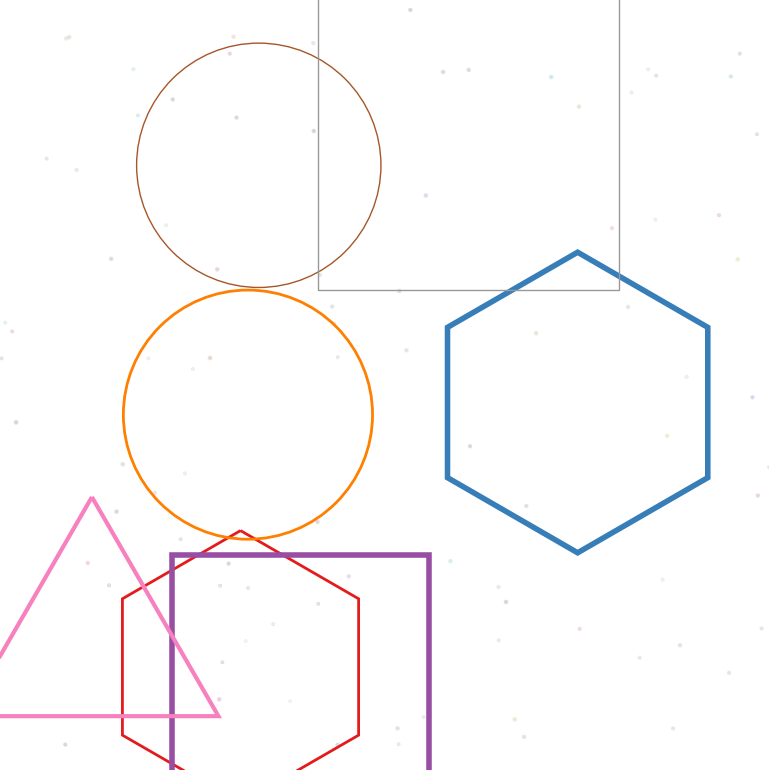[{"shape": "hexagon", "thickness": 1, "radius": 0.89, "center": [0.312, 0.134]}, {"shape": "hexagon", "thickness": 2, "radius": 0.98, "center": [0.75, 0.477]}, {"shape": "square", "thickness": 2, "radius": 0.83, "center": [0.39, 0.113]}, {"shape": "circle", "thickness": 1, "radius": 0.81, "center": [0.322, 0.461]}, {"shape": "circle", "thickness": 0.5, "radius": 0.79, "center": [0.336, 0.785]}, {"shape": "triangle", "thickness": 1.5, "radius": 0.95, "center": [0.119, 0.165]}, {"shape": "square", "thickness": 0.5, "radius": 0.98, "center": [0.608, 0.819]}]